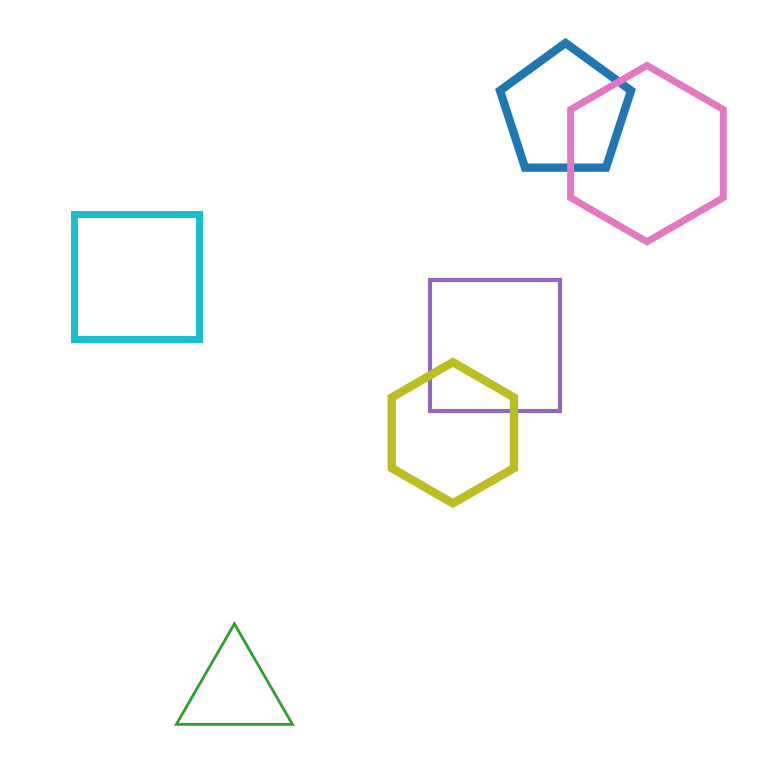[{"shape": "pentagon", "thickness": 3, "radius": 0.45, "center": [0.734, 0.855]}, {"shape": "triangle", "thickness": 1, "radius": 0.44, "center": [0.304, 0.103]}, {"shape": "square", "thickness": 1.5, "radius": 0.42, "center": [0.643, 0.551]}, {"shape": "hexagon", "thickness": 2.5, "radius": 0.57, "center": [0.84, 0.801]}, {"shape": "hexagon", "thickness": 3, "radius": 0.46, "center": [0.588, 0.438]}, {"shape": "square", "thickness": 2.5, "radius": 0.41, "center": [0.178, 0.641]}]